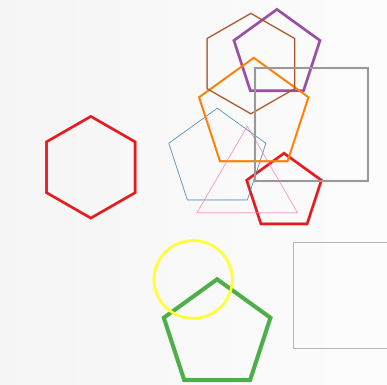[{"shape": "pentagon", "thickness": 2, "radius": 0.51, "center": [0.733, 0.5]}, {"shape": "hexagon", "thickness": 2, "radius": 0.66, "center": [0.234, 0.566]}, {"shape": "pentagon", "thickness": 0.5, "radius": 0.66, "center": [0.561, 0.587]}, {"shape": "pentagon", "thickness": 3, "radius": 0.72, "center": [0.56, 0.13]}, {"shape": "pentagon", "thickness": 2, "radius": 0.58, "center": [0.715, 0.859]}, {"shape": "pentagon", "thickness": 1.5, "radius": 0.74, "center": [0.655, 0.701]}, {"shape": "circle", "thickness": 2, "radius": 0.51, "center": [0.498, 0.274]}, {"shape": "hexagon", "thickness": 1, "radius": 0.65, "center": [0.647, 0.835]}, {"shape": "triangle", "thickness": 0.5, "radius": 0.75, "center": [0.638, 0.522]}, {"shape": "square", "thickness": 0.5, "radius": 0.69, "center": [0.894, 0.233]}, {"shape": "square", "thickness": 1.5, "radius": 0.73, "center": [0.804, 0.677]}]